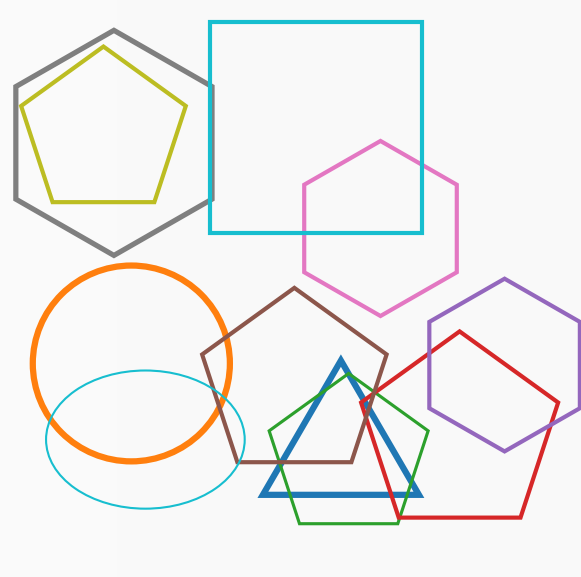[{"shape": "triangle", "thickness": 3, "radius": 0.77, "center": [0.587, 0.22]}, {"shape": "circle", "thickness": 3, "radius": 0.85, "center": [0.226, 0.37]}, {"shape": "pentagon", "thickness": 1.5, "radius": 0.72, "center": [0.6, 0.209]}, {"shape": "pentagon", "thickness": 2, "radius": 0.89, "center": [0.791, 0.247]}, {"shape": "hexagon", "thickness": 2, "radius": 0.75, "center": [0.868, 0.367]}, {"shape": "pentagon", "thickness": 2, "radius": 0.83, "center": [0.506, 0.334]}, {"shape": "hexagon", "thickness": 2, "radius": 0.76, "center": [0.655, 0.603]}, {"shape": "hexagon", "thickness": 2.5, "radius": 0.97, "center": [0.196, 0.752]}, {"shape": "pentagon", "thickness": 2, "radius": 0.74, "center": [0.178, 0.77]}, {"shape": "square", "thickness": 2, "radius": 0.91, "center": [0.544, 0.778]}, {"shape": "oval", "thickness": 1, "radius": 0.85, "center": [0.25, 0.238]}]